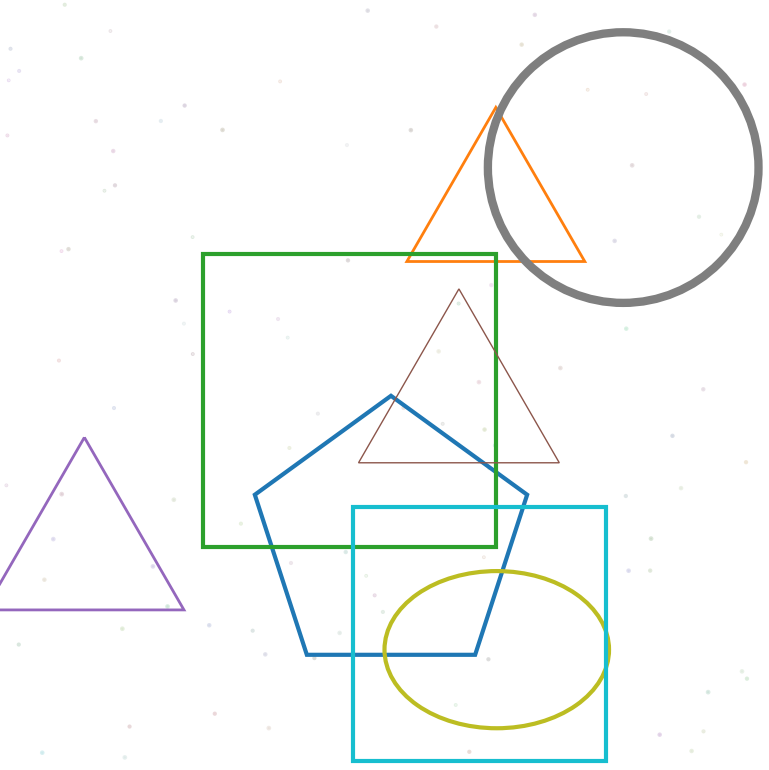[{"shape": "pentagon", "thickness": 1.5, "radius": 0.93, "center": [0.508, 0.3]}, {"shape": "triangle", "thickness": 1, "radius": 0.67, "center": [0.644, 0.727]}, {"shape": "square", "thickness": 1.5, "radius": 0.95, "center": [0.454, 0.48]}, {"shape": "triangle", "thickness": 1, "radius": 0.75, "center": [0.11, 0.283]}, {"shape": "triangle", "thickness": 0.5, "radius": 0.75, "center": [0.596, 0.474]}, {"shape": "circle", "thickness": 3, "radius": 0.88, "center": [0.809, 0.782]}, {"shape": "oval", "thickness": 1.5, "radius": 0.73, "center": [0.645, 0.156]}, {"shape": "square", "thickness": 1.5, "radius": 0.82, "center": [0.623, 0.176]}]